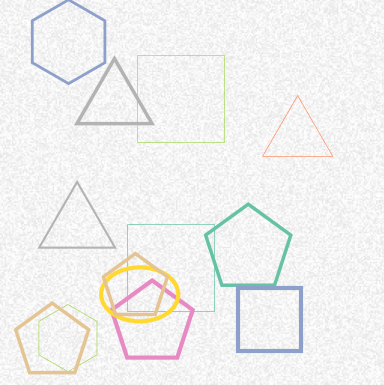[{"shape": "square", "thickness": 0.5, "radius": 0.57, "center": [0.443, 0.305]}, {"shape": "pentagon", "thickness": 2.5, "radius": 0.58, "center": [0.645, 0.353]}, {"shape": "triangle", "thickness": 0.5, "radius": 0.53, "center": [0.773, 0.647]}, {"shape": "hexagon", "thickness": 2, "radius": 0.54, "center": [0.178, 0.892]}, {"shape": "square", "thickness": 3, "radius": 0.41, "center": [0.699, 0.171]}, {"shape": "pentagon", "thickness": 3, "radius": 0.55, "center": [0.395, 0.161]}, {"shape": "square", "thickness": 0.5, "radius": 0.57, "center": [0.469, 0.745]}, {"shape": "hexagon", "thickness": 0.5, "radius": 0.44, "center": [0.176, 0.122]}, {"shape": "oval", "thickness": 3, "radius": 0.5, "center": [0.363, 0.235]}, {"shape": "pentagon", "thickness": 2.5, "radius": 0.44, "center": [0.352, 0.254]}, {"shape": "pentagon", "thickness": 2.5, "radius": 0.5, "center": [0.135, 0.113]}, {"shape": "triangle", "thickness": 1.5, "radius": 0.57, "center": [0.2, 0.414]}, {"shape": "triangle", "thickness": 2.5, "radius": 0.56, "center": [0.297, 0.735]}]